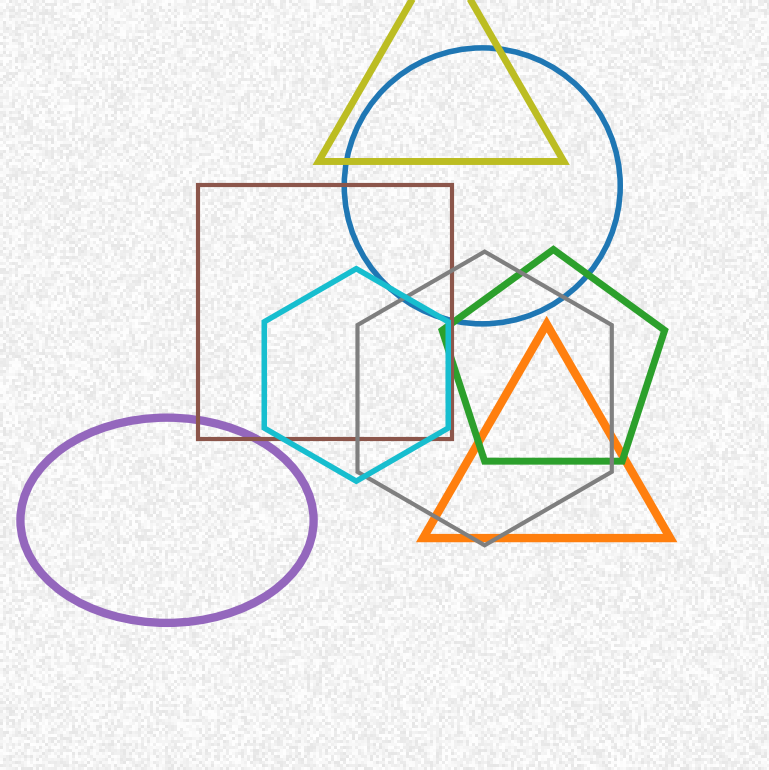[{"shape": "circle", "thickness": 2, "radius": 0.9, "center": [0.626, 0.759]}, {"shape": "triangle", "thickness": 3, "radius": 0.93, "center": [0.71, 0.394]}, {"shape": "pentagon", "thickness": 2.5, "radius": 0.76, "center": [0.719, 0.524]}, {"shape": "oval", "thickness": 3, "radius": 0.95, "center": [0.217, 0.324]}, {"shape": "square", "thickness": 1.5, "radius": 0.82, "center": [0.422, 0.595]}, {"shape": "hexagon", "thickness": 1.5, "radius": 0.95, "center": [0.629, 0.483]}, {"shape": "triangle", "thickness": 2.5, "radius": 0.92, "center": [0.573, 0.882]}, {"shape": "hexagon", "thickness": 2, "radius": 0.69, "center": [0.463, 0.513]}]